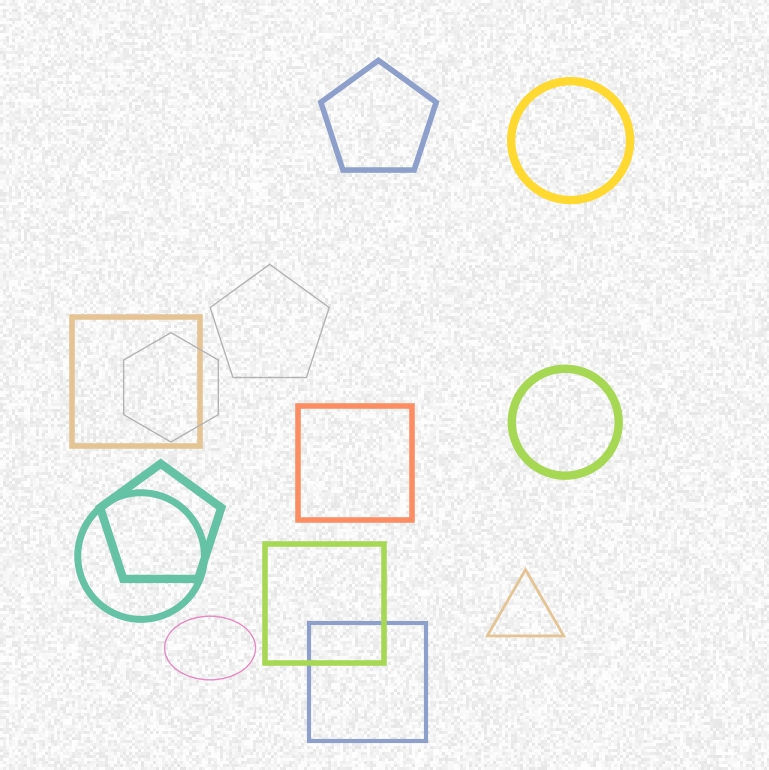[{"shape": "circle", "thickness": 2.5, "radius": 0.41, "center": [0.183, 0.278]}, {"shape": "pentagon", "thickness": 3, "radius": 0.41, "center": [0.209, 0.315]}, {"shape": "square", "thickness": 2, "radius": 0.37, "center": [0.461, 0.399]}, {"shape": "square", "thickness": 1.5, "radius": 0.38, "center": [0.477, 0.114]}, {"shape": "pentagon", "thickness": 2, "radius": 0.39, "center": [0.492, 0.843]}, {"shape": "oval", "thickness": 0.5, "radius": 0.3, "center": [0.273, 0.158]}, {"shape": "circle", "thickness": 3, "radius": 0.35, "center": [0.734, 0.452]}, {"shape": "square", "thickness": 2, "radius": 0.38, "center": [0.421, 0.216]}, {"shape": "circle", "thickness": 3, "radius": 0.39, "center": [0.741, 0.817]}, {"shape": "square", "thickness": 2, "radius": 0.42, "center": [0.177, 0.504]}, {"shape": "triangle", "thickness": 1, "radius": 0.29, "center": [0.682, 0.203]}, {"shape": "hexagon", "thickness": 0.5, "radius": 0.35, "center": [0.222, 0.497]}, {"shape": "pentagon", "thickness": 0.5, "radius": 0.41, "center": [0.35, 0.575]}]